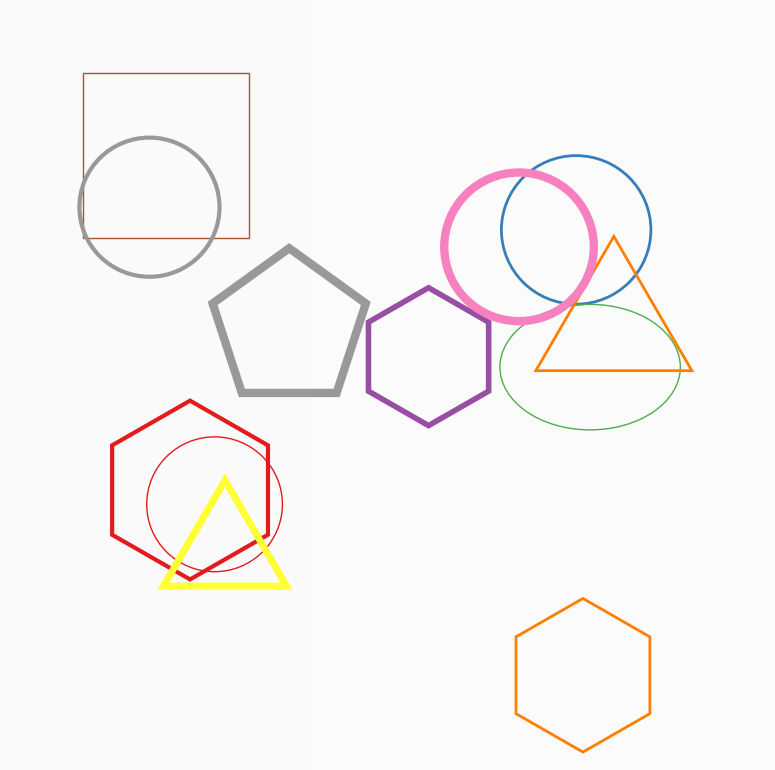[{"shape": "circle", "thickness": 0.5, "radius": 0.44, "center": [0.277, 0.345]}, {"shape": "hexagon", "thickness": 1.5, "radius": 0.58, "center": [0.245, 0.364]}, {"shape": "circle", "thickness": 1, "radius": 0.48, "center": [0.743, 0.701]}, {"shape": "oval", "thickness": 0.5, "radius": 0.58, "center": [0.761, 0.523]}, {"shape": "hexagon", "thickness": 2, "radius": 0.45, "center": [0.553, 0.537]}, {"shape": "triangle", "thickness": 1, "radius": 0.58, "center": [0.792, 0.577]}, {"shape": "hexagon", "thickness": 1, "radius": 0.5, "center": [0.752, 0.123]}, {"shape": "triangle", "thickness": 2.5, "radius": 0.46, "center": [0.29, 0.285]}, {"shape": "square", "thickness": 0.5, "radius": 0.54, "center": [0.214, 0.798]}, {"shape": "circle", "thickness": 3, "radius": 0.48, "center": [0.67, 0.679]}, {"shape": "circle", "thickness": 1.5, "radius": 0.45, "center": [0.193, 0.731]}, {"shape": "pentagon", "thickness": 3, "radius": 0.52, "center": [0.373, 0.574]}]